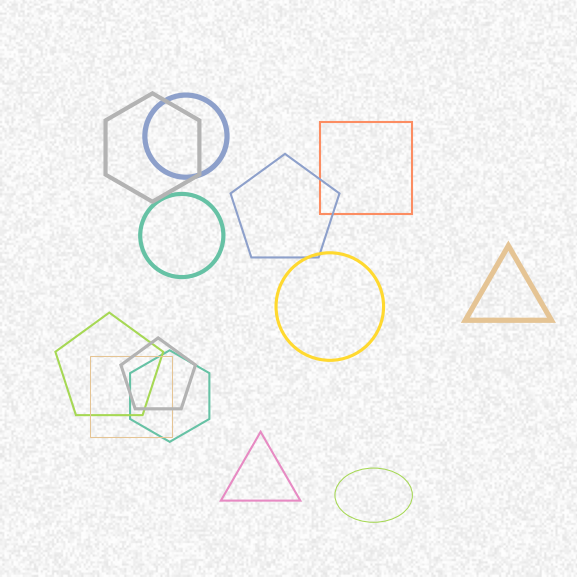[{"shape": "hexagon", "thickness": 1, "radius": 0.4, "center": [0.294, 0.313]}, {"shape": "circle", "thickness": 2, "radius": 0.36, "center": [0.315, 0.591]}, {"shape": "square", "thickness": 1, "radius": 0.4, "center": [0.634, 0.708]}, {"shape": "pentagon", "thickness": 1, "radius": 0.5, "center": [0.494, 0.634]}, {"shape": "circle", "thickness": 2.5, "radius": 0.36, "center": [0.322, 0.763]}, {"shape": "triangle", "thickness": 1, "radius": 0.4, "center": [0.451, 0.172]}, {"shape": "pentagon", "thickness": 1, "radius": 0.49, "center": [0.189, 0.36]}, {"shape": "oval", "thickness": 0.5, "radius": 0.34, "center": [0.647, 0.142]}, {"shape": "circle", "thickness": 1.5, "radius": 0.47, "center": [0.571, 0.468]}, {"shape": "triangle", "thickness": 2.5, "radius": 0.43, "center": [0.88, 0.488]}, {"shape": "square", "thickness": 0.5, "radius": 0.35, "center": [0.227, 0.312]}, {"shape": "pentagon", "thickness": 1.5, "radius": 0.34, "center": [0.274, 0.346]}, {"shape": "hexagon", "thickness": 2, "radius": 0.47, "center": [0.264, 0.744]}]